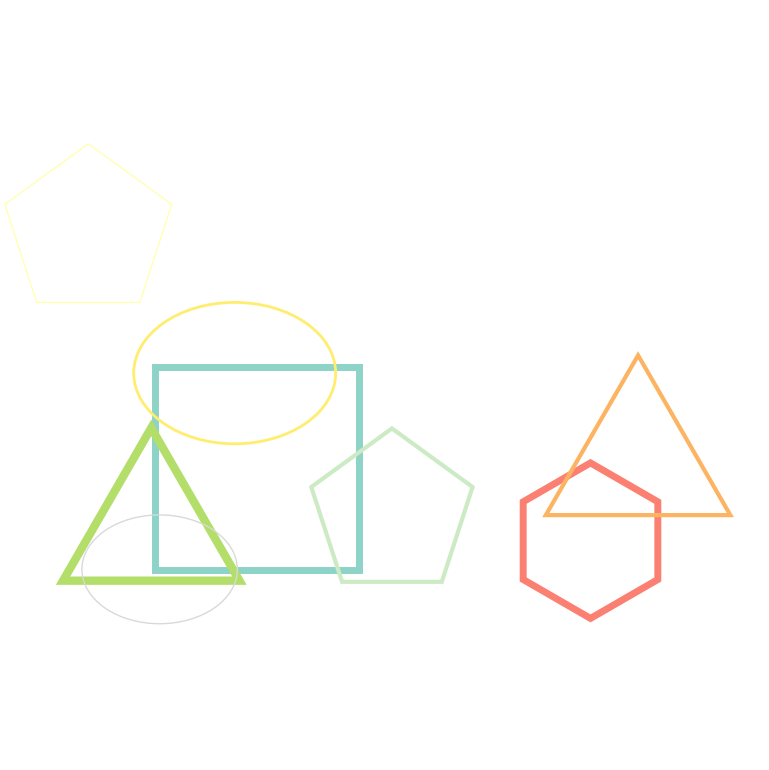[{"shape": "square", "thickness": 2.5, "radius": 0.66, "center": [0.334, 0.391]}, {"shape": "pentagon", "thickness": 0.5, "radius": 0.57, "center": [0.115, 0.699]}, {"shape": "hexagon", "thickness": 2.5, "radius": 0.5, "center": [0.767, 0.298]}, {"shape": "triangle", "thickness": 1.5, "radius": 0.69, "center": [0.829, 0.4]}, {"shape": "triangle", "thickness": 3, "radius": 0.66, "center": [0.196, 0.312]}, {"shape": "oval", "thickness": 0.5, "radius": 0.5, "center": [0.207, 0.261]}, {"shape": "pentagon", "thickness": 1.5, "radius": 0.55, "center": [0.509, 0.333]}, {"shape": "oval", "thickness": 1, "radius": 0.66, "center": [0.305, 0.515]}]